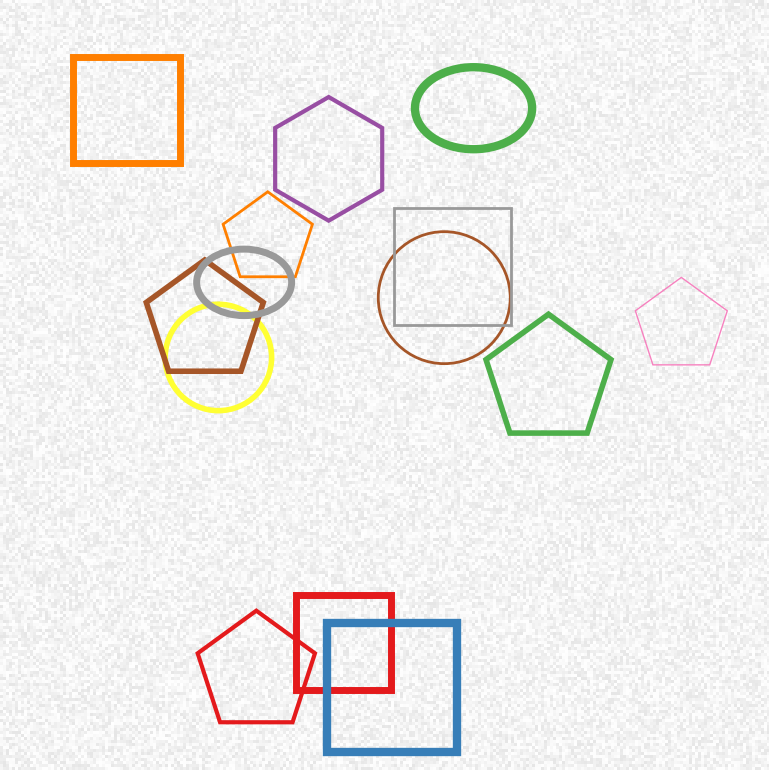[{"shape": "square", "thickness": 2.5, "radius": 0.31, "center": [0.446, 0.166]}, {"shape": "pentagon", "thickness": 1.5, "radius": 0.4, "center": [0.333, 0.127]}, {"shape": "square", "thickness": 3, "radius": 0.42, "center": [0.509, 0.107]}, {"shape": "pentagon", "thickness": 2, "radius": 0.43, "center": [0.712, 0.507]}, {"shape": "oval", "thickness": 3, "radius": 0.38, "center": [0.615, 0.859]}, {"shape": "hexagon", "thickness": 1.5, "radius": 0.4, "center": [0.427, 0.794]}, {"shape": "pentagon", "thickness": 1, "radius": 0.3, "center": [0.348, 0.69]}, {"shape": "square", "thickness": 2.5, "radius": 0.35, "center": [0.165, 0.857]}, {"shape": "circle", "thickness": 2, "radius": 0.35, "center": [0.284, 0.536]}, {"shape": "circle", "thickness": 1, "radius": 0.43, "center": [0.577, 0.613]}, {"shape": "pentagon", "thickness": 2, "radius": 0.4, "center": [0.266, 0.583]}, {"shape": "pentagon", "thickness": 0.5, "radius": 0.31, "center": [0.885, 0.577]}, {"shape": "oval", "thickness": 2.5, "radius": 0.31, "center": [0.317, 0.633]}, {"shape": "square", "thickness": 1, "radius": 0.38, "center": [0.587, 0.654]}]